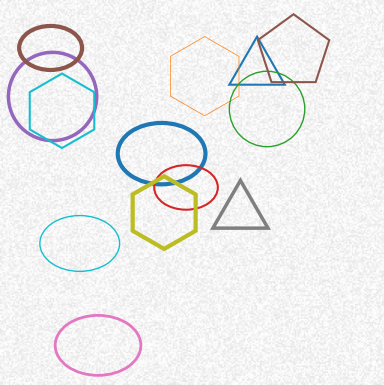[{"shape": "oval", "thickness": 3, "radius": 0.57, "center": [0.42, 0.601]}, {"shape": "triangle", "thickness": 1.5, "radius": 0.42, "center": [0.668, 0.822]}, {"shape": "hexagon", "thickness": 0.5, "radius": 0.51, "center": [0.532, 0.802]}, {"shape": "circle", "thickness": 1, "radius": 0.49, "center": [0.694, 0.717]}, {"shape": "oval", "thickness": 1.5, "radius": 0.41, "center": [0.483, 0.513]}, {"shape": "circle", "thickness": 2.5, "radius": 0.57, "center": [0.137, 0.749]}, {"shape": "oval", "thickness": 3, "radius": 0.41, "center": [0.131, 0.875]}, {"shape": "pentagon", "thickness": 1.5, "radius": 0.49, "center": [0.762, 0.866]}, {"shape": "oval", "thickness": 2, "radius": 0.56, "center": [0.255, 0.103]}, {"shape": "triangle", "thickness": 2.5, "radius": 0.41, "center": [0.625, 0.449]}, {"shape": "hexagon", "thickness": 3, "radius": 0.47, "center": [0.426, 0.448]}, {"shape": "oval", "thickness": 1, "radius": 0.52, "center": [0.207, 0.368]}, {"shape": "hexagon", "thickness": 1.5, "radius": 0.48, "center": [0.161, 0.712]}]